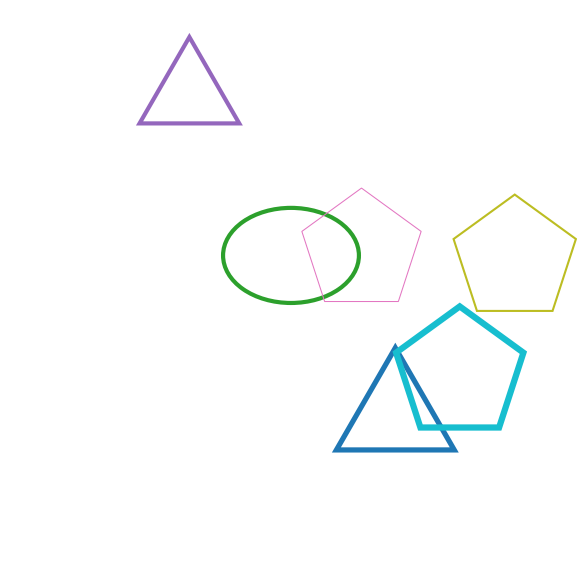[{"shape": "triangle", "thickness": 2.5, "radius": 0.59, "center": [0.685, 0.279]}, {"shape": "oval", "thickness": 2, "radius": 0.59, "center": [0.504, 0.557]}, {"shape": "triangle", "thickness": 2, "radius": 0.5, "center": [0.328, 0.835]}, {"shape": "pentagon", "thickness": 0.5, "radius": 0.54, "center": [0.626, 0.565]}, {"shape": "pentagon", "thickness": 1, "radius": 0.56, "center": [0.891, 0.551]}, {"shape": "pentagon", "thickness": 3, "radius": 0.58, "center": [0.796, 0.353]}]